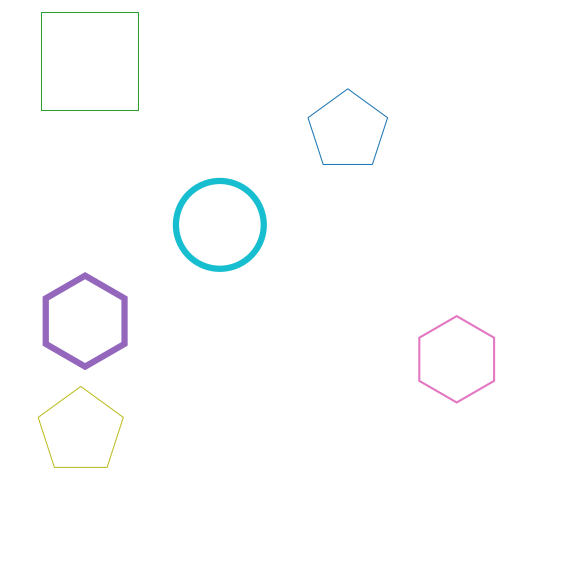[{"shape": "pentagon", "thickness": 0.5, "radius": 0.36, "center": [0.602, 0.773]}, {"shape": "square", "thickness": 0.5, "radius": 0.42, "center": [0.155, 0.894]}, {"shape": "hexagon", "thickness": 3, "radius": 0.39, "center": [0.147, 0.443]}, {"shape": "hexagon", "thickness": 1, "radius": 0.37, "center": [0.791, 0.377]}, {"shape": "pentagon", "thickness": 0.5, "radius": 0.39, "center": [0.14, 0.252]}, {"shape": "circle", "thickness": 3, "radius": 0.38, "center": [0.381, 0.61]}]